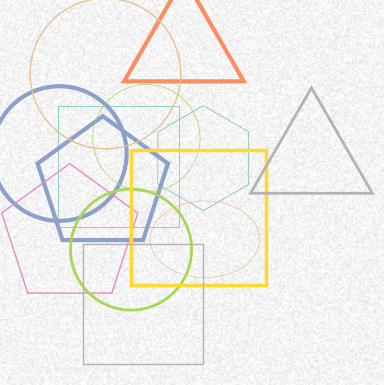[{"shape": "hexagon", "thickness": 0.5, "radius": 0.68, "center": [0.528, 0.589]}, {"shape": "square", "thickness": 0.5, "radius": 0.79, "center": [0.307, 0.567]}, {"shape": "triangle", "thickness": 3, "radius": 0.9, "center": [0.478, 0.878]}, {"shape": "circle", "thickness": 3, "radius": 0.87, "center": [0.154, 0.601]}, {"shape": "pentagon", "thickness": 3, "radius": 0.89, "center": [0.267, 0.52]}, {"shape": "pentagon", "thickness": 1, "radius": 0.93, "center": [0.181, 0.389]}, {"shape": "circle", "thickness": 2, "radius": 0.79, "center": [0.34, 0.352]}, {"shape": "circle", "thickness": 0.5, "radius": 0.7, "center": [0.38, 0.641]}, {"shape": "square", "thickness": 2.5, "radius": 0.87, "center": [0.515, 0.435]}, {"shape": "circle", "thickness": 1, "radius": 0.98, "center": [0.274, 0.809]}, {"shape": "oval", "thickness": 0.5, "radius": 0.71, "center": [0.532, 0.378]}, {"shape": "square", "thickness": 1, "radius": 0.78, "center": [0.371, 0.209]}, {"shape": "triangle", "thickness": 2, "radius": 0.91, "center": [0.809, 0.589]}]